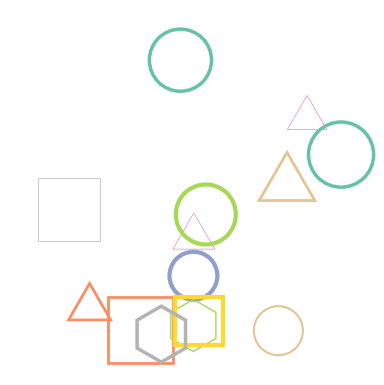[{"shape": "circle", "thickness": 2.5, "radius": 0.42, "center": [0.886, 0.598]}, {"shape": "circle", "thickness": 2.5, "radius": 0.4, "center": [0.469, 0.844]}, {"shape": "triangle", "thickness": 2, "radius": 0.32, "center": [0.233, 0.201]}, {"shape": "square", "thickness": 2, "radius": 0.42, "center": [0.365, 0.143]}, {"shape": "circle", "thickness": 3, "radius": 0.31, "center": [0.502, 0.284]}, {"shape": "triangle", "thickness": 0.5, "radius": 0.31, "center": [0.503, 0.384]}, {"shape": "triangle", "thickness": 0.5, "radius": 0.3, "center": [0.798, 0.693]}, {"shape": "hexagon", "thickness": 1, "radius": 0.34, "center": [0.502, 0.155]}, {"shape": "circle", "thickness": 3, "radius": 0.39, "center": [0.535, 0.443]}, {"shape": "square", "thickness": 3, "radius": 0.31, "center": [0.518, 0.166]}, {"shape": "triangle", "thickness": 2, "radius": 0.42, "center": [0.745, 0.521]}, {"shape": "circle", "thickness": 1.5, "radius": 0.32, "center": [0.723, 0.141]}, {"shape": "square", "thickness": 0.5, "radius": 0.41, "center": [0.179, 0.455]}, {"shape": "hexagon", "thickness": 2.5, "radius": 0.36, "center": [0.419, 0.132]}]